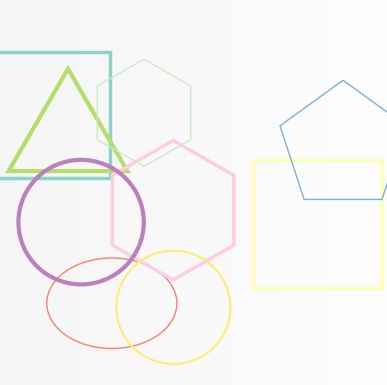[{"shape": "square", "thickness": 2.5, "radius": 0.82, "center": [0.118, 0.701]}, {"shape": "square", "thickness": 2.5, "radius": 0.83, "center": [0.82, 0.418]}, {"shape": "oval", "thickness": 1, "radius": 0.84, "center": [0.289, 0.212]}, {"shape": "pentagon", "thickness": 1, "radius": 0.86, "center": [0.885, 0.62]}, {"shape": "triangle", "thickness": 3, "radius": 0.88, "center": [0.175, 0.644]}, {"shape": "hexagon", "thickness": 2.5, "radius": 0.91, "center": [0.447, 0.454]}, {"shape": "circle", "thickness": 3, "radius": 0.81, "center": [0.209, 0.423]}, {"shape": "hexagon", "thickness": 1, "radius": 0.7, "center": [0.372, 0.707]}, {"shape": "circle", "thickness": 1.5, "radius": 0.74, "center": [0.447, 0.202]}]